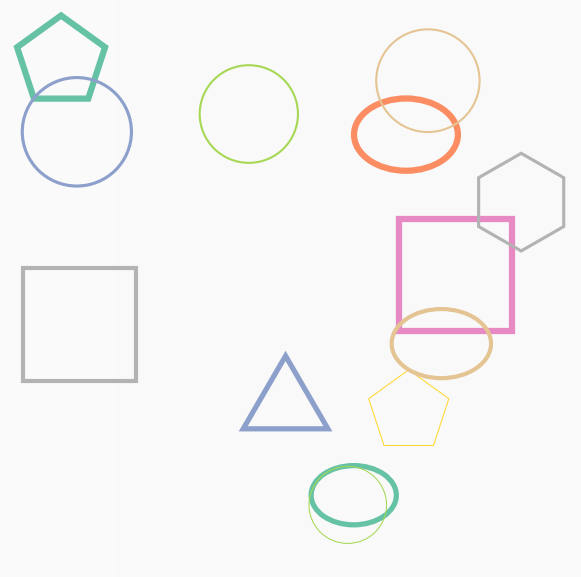[{"shape": "oval", "thickness": 2.5, "radius": 0.37, "center": [0.609, 0.142]}, {"shape": "pentagon", "thickness": 3, "radius": 0.4, "center": [0.105, 0.893]}, {"shape": "oval", "thickness": 3, "radius": 0.45, "center": [0.698, 0.766]}, {"shape": "circle", "thickness": 1.5, "radius": 0.47, "center": [0.132, 0.771]}, {"shape": "triangle", "thickness": 2.5, "radius": 0.42, "center": [0.491, 0.299]}, {"shape": "square", "thickness": 3, "radius": 0.49, "center": [0.783, 0.523]}, {"shape": "circle", "thickness": 0.5, "radius": 0.33, "center": [0.598, 0.125]}, {"shape": "circle", "thickness": 1, "radius": 0.42, "center": [0.428, 0.802]}, {"shape": "pentagon", "thickness": 0.5, "radius": 0.36, "center": [0.703, 0.286]}, {"shape": "oval", "thickness": 2, "radius": 0.43, "center": [0.759, 0.404]}, {"shape": "circle", "thickness": 1, "radius": 0.44, "center": [0.736, 0.859]}, {"shape": "hexagon", "thickness": 1.5, "radius": 0.42, "center": [0.897, 0.649]}, {"shape": "square", "thickness": 2, "radius": 0.49, "center": [0.137, 0.437]}]